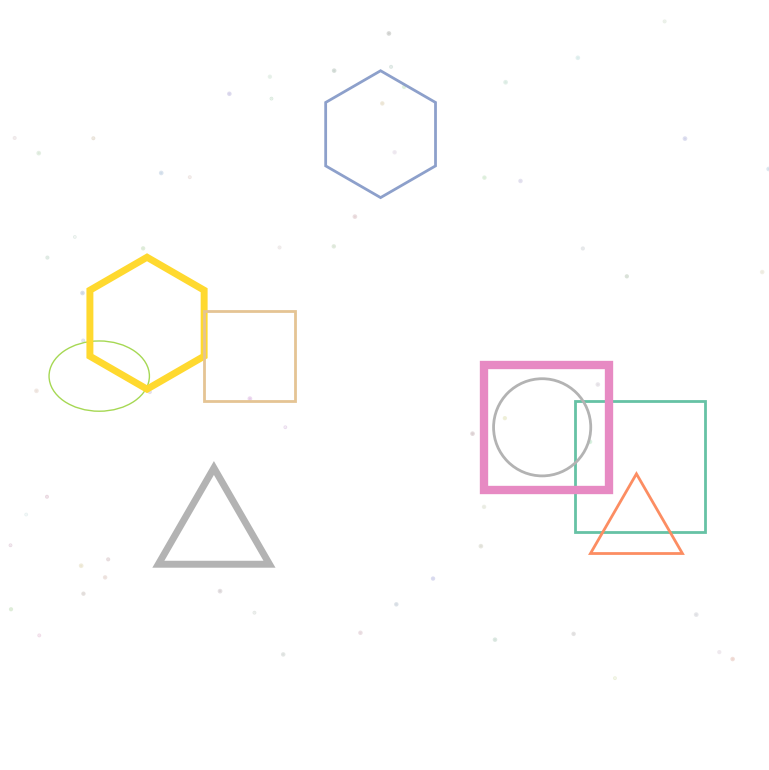[{"shape": "square", "thickness": 1, "radius": 0.42, "center": [0.831, 0.394]}, {"shape": "triangle", "thickness": 1, "radius": 0.34, "center": [0.827, 0.316]}, {"shape": "hexagon", "thickness": 1, "radius": 0.41, "center": [0.494, 0.826]}, {"shape": "square", "thickness": 3, "radius": 0.4, "center": [0.71, 0.445]}, {"shape": "oval", "thickness": 0.5, "radius": 0.33, "center": [0.129, 0.512]}, {"shape": "hexagon", "thickness": 2.5, "radius": 0.43, "center": [0.191, 0.58]}, {"shape": "square", "thickness": 1, "radius": 0.29, "center": [0.324, 0.538]}, {"shape": "triangle", "thickness": 2.5, "radius": 0.42, "center": [0.278, 0.309]}, {"shape": "circle", "thickness": 1, "radius": 0.32, "center": [0.704, 0.445]}]